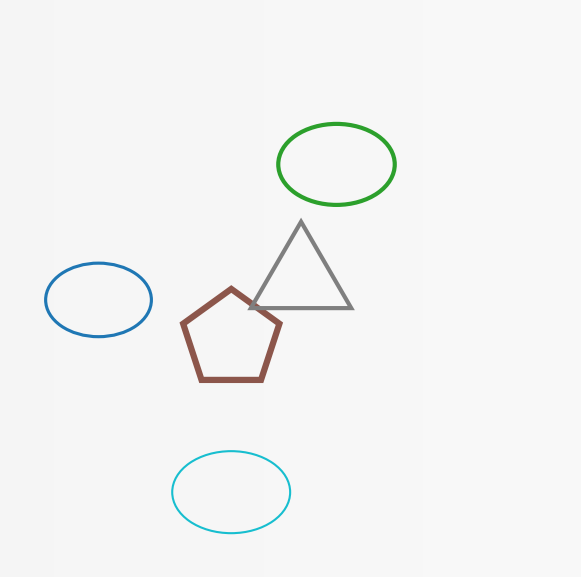[{"shape": "oval", "thickness": 1.5, "radius": 0.45, "center": [0.169, 0.48]}, {"shape": "oval", "thickness": 2, "radius": 0.5, "center": [0.579, 0.714]}, {"shape": "pentagon", "thickness": 3, "radius": 0.44, "center": [0.398, 0.412]}, {"shape": "triangle", "thickness": 2, "radius": 0.5, "center": [0.518, 0.515]}, {"shape": "oval", "thickness": 1, "radius": 0.51, "center": [0.398, 0.147]}]